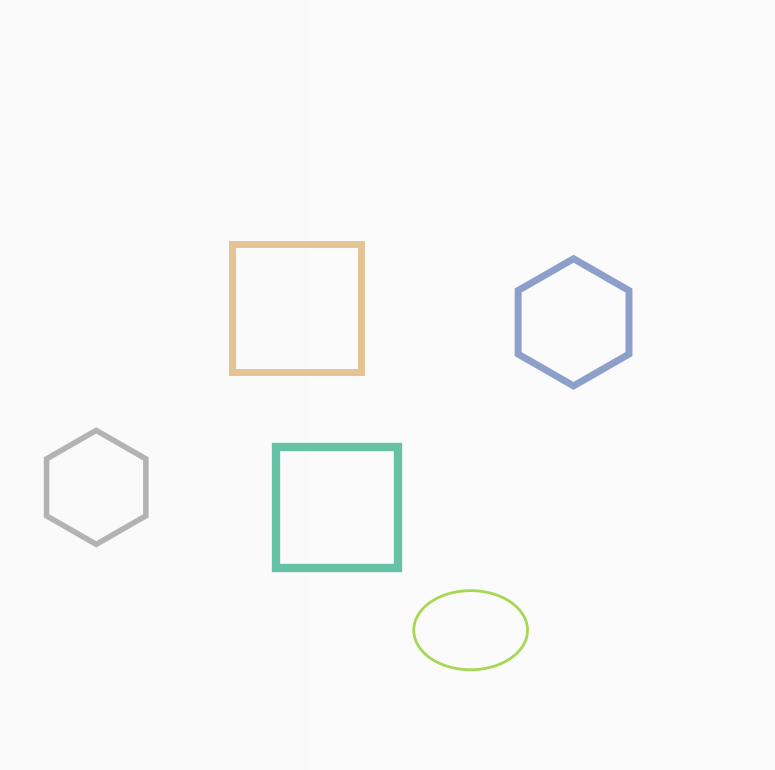[{"shape": "square", "thickness": 3, "radius": 0.39, "center": [0.435, 0.341]}, {"shape": "hexagon", "thickness": 2.5, "radius": 0.41, "center": [0.74, 0.581]}, {"shape": "oval", "thickness": 1, "radius": 0.37, "center": [0.607, 0.182]}, {"shape": "square", "thickness": 2.5, "radius": 0.42, "center": [0.383, 0.601]}, {"shape": "hexagon", "thickness": 2, "radius": 0.37, "center": [0.124, 0.367]}]